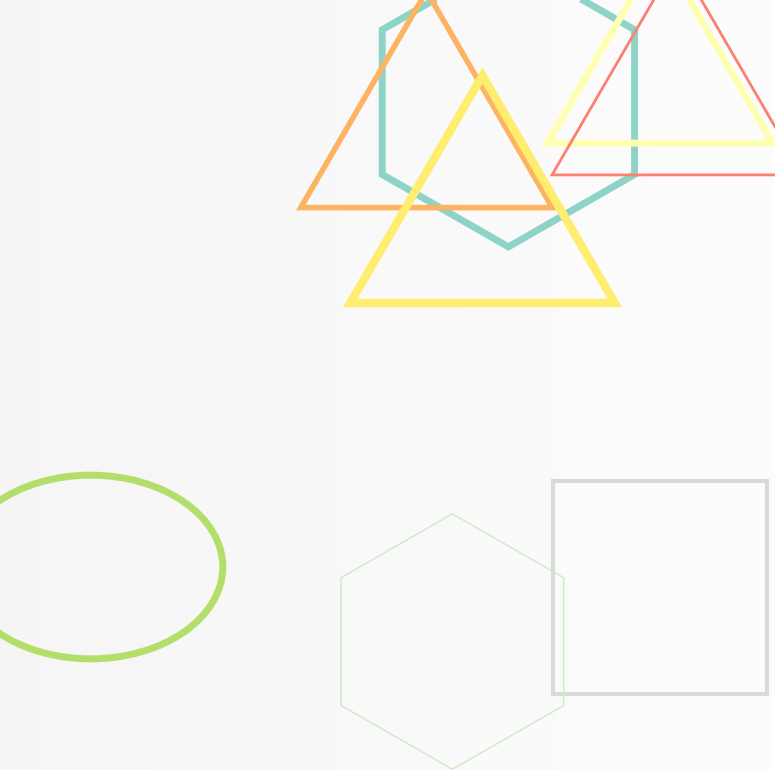[{"shape": "hexagon", "thickness": 2.5, "radius": 0.94, "center": [0.656, 0.867]}, {"shape": "triangle", "thickness": 2.5, "radius": 0.84, "center": [0.852, 0.898]}, {"shape": "triangle", "thickness": 1, "radius": 0.94, "center": [0.874, 0.866]}, {"shape": "triangle", "thickness": 2, "radius": 0.94, "center": [0.55, 0.824]}, {"shape": "oval", "thickness": 2.5, "radius": 0.85, "center": [0.117, 0.264]}, {"shape": "square", "thickness": 1.5, "radius": 0.69, "center": [0.851, 0.237]}, {"shape": "hexagon", "thickness": 0.5, "radius": 0.83, "center": [0.584, 0.167]}, {"shape": "triangle", "thickness": 3, "radius": 0.99, "center": [0.623, 0.705]}]